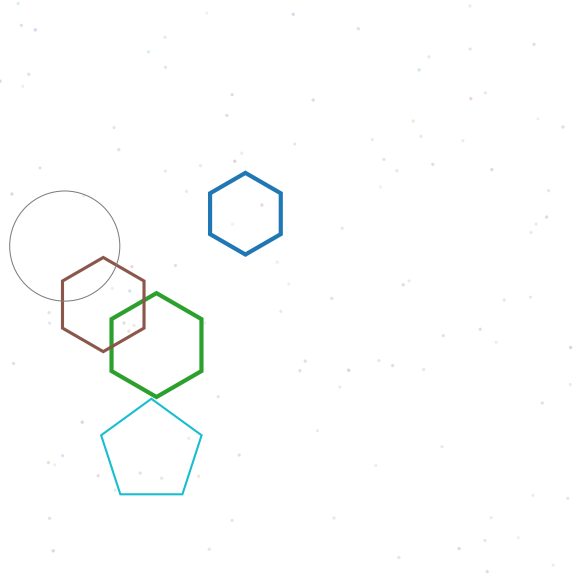[{"shape": "hexagon", "thickness": 2, "radius": 0.35, "center": [0.425, 0.629]}, {"shape": "hexagon", "thickness": 2, "radius": 0.45, "center": [0.271, 0.402]}, {"shape": "hexagon", "thickness": 1.5, "radius": 0.41, "center": [0.179, 0.472]}, {"shape": "circle", "thickness": 0.5, "radius": 0.48, "center": [0.112, 0.573]}, {"shape": "pentagon", "thickness": 1, "radius": 0.46, "center": [0.262, 0.217]}]